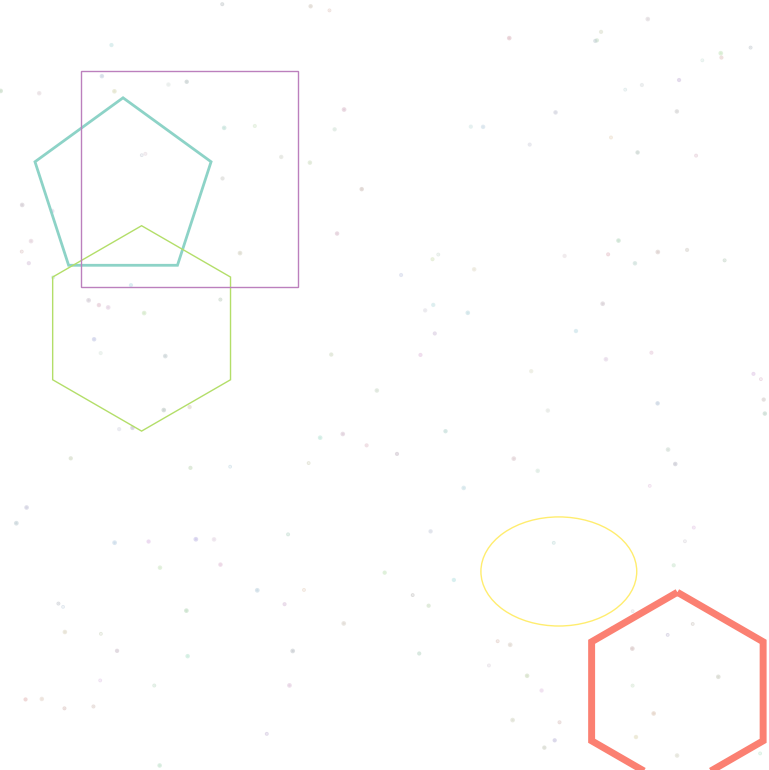[{"shape": "pentagon", "thickness": 1, "radius": 0.6, "center": [0.16, 0.753]}, {"shape": "hexagon", "thickness": 2.5, "radius": 0.64, "center": [0.88, 0.102]}, {"shape": "hexagon", "thickness": 0.5, "radius": 0.67, "center": [0.184, 0.573]}, {"shape": "square", "thickness": 0.5, "radius": 0.7, "center": [0.246, 0.768]}, {"shape": "oval", "thickness": 0.5, "radius": 0.51, "center": [0.726, 0.258]}]